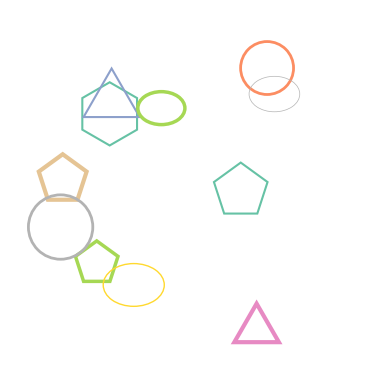[{"shape": "pentagon", "thickness": 1.5, "radius": 0.37, "center": [0.625, 0.505]}, {"shape": "hexagon", "thickness": 1.5, "radius": 0.41, "center": [0.285, 0.704]}, {"shape": "circle", "thickness": 2, "radius": 0.34, "center": [0.694, 0.823]}, {"shape": "triangle", "thickness": 1.5, "radius": 0.42, "center": [0.29, 0.738]}, {"shape": "triangle", "thickness": 3, "radius": 0.33, "center": [0.667, 0.145]}, {"shape": "pentagon", "thickness": 2.5, "radius": 0.29, "center": [0.251, 0.316]}, {"shape": "oval", "thickness": 2.5, "radius": 0.31, "center": [0.419, 0.719]}, {"shape": "oval", "thickness": 1, "radius": 0.4, "center": [0.347, 0.26]}, {"shape": "pentagon", "thickness": 3, "radius": 0.33, "center": [0.163, 0.534]}, {"shape": "circle", "thickness": 2, "radius": 0.42, "center": [0.157, 0.41]}, {"shape": "oval", "thickness": 0.5, "radius": 0.33, "center": [0.713, 0.756]}]